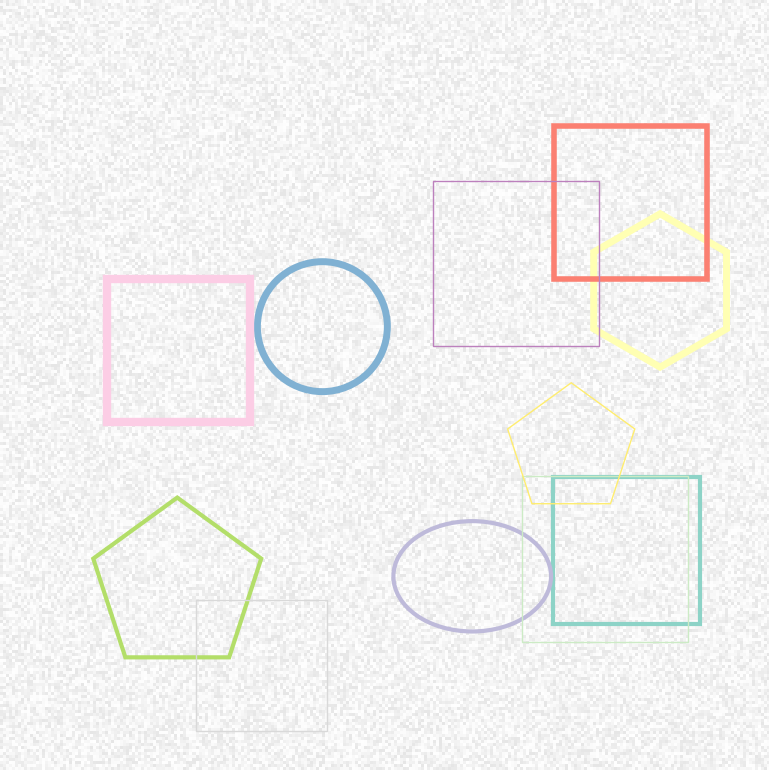[{"shape": "square", "thickness": 1.5, "radius": 0.48, "center": [0.813, 0.285]}, {"shape": "hexagon", "thickness": 2.5, "radius": 0.5, "center": [0.857, 0.623]}, {"shape": "oval", "thickness": 1.5, "radius": 0.51, "center": [0.613, 0.252]}, {"shape": "square", "thickness": 2, "radius": 0.5, "center": [0.819, 0.737]}, {"shape": "circle", "thickness": 2.5, "radius": 0.42, "center": [0.419, 0.576]}, {"shape": "pentagon", "thickness": 1.5, "radius": 0.57, "center": [0.23, 0.239]}, {"shape": "square", "thickness": 3, "radius": 0.47, "center": [0.232, 0.545]}, {"shape": "square", "thickness": 0.5, "radius": 0.42, "center": [0.34, 0.136]}, {"shape": "square", "thickness": 0.5, "radius": 0.54, "center": [0.67, 0.658]}, {"shape": "square", "thickness": 0.5, "radius": 0.54, "center": [0.786, 0.274]}, {"shape": "pentagon", "thickness": 0.5, "radius": 0.43, "center": [0.742, 0.416]}]